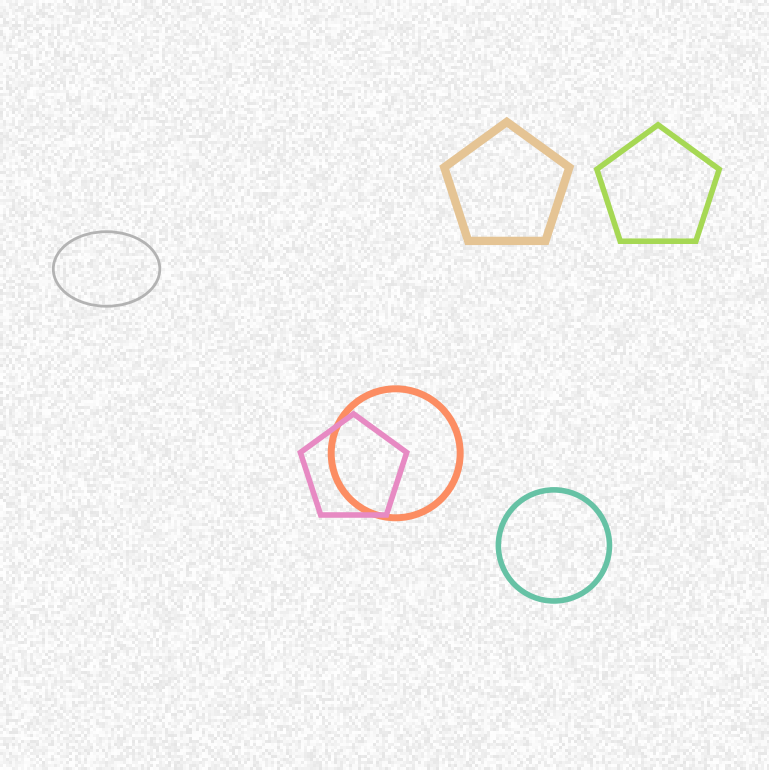[{"shape": "circle", "thickness": 2, "radius": 0.36, "center": [0.719, 0.292]}, {"shape": "circle", "thickness": 2.5, "radius": 0.42, "center": [0.514, 0.411]}, {"shape": "pentagon", "thickness": 2, "radius": 0.36, "center": [0.459, 0.39]}, {"shape": "pentagon", "thickness": 2, "radius": 0.42, "center": [0.855, 0.754]}, {"shape": "pentagon", "thickness": 3, "radius": 0.43, "center": [0.658, 0.756]}, {"shape": "oval", "thickness": 1, "radius": 0.35, "center": [0.138, 0.651]}]